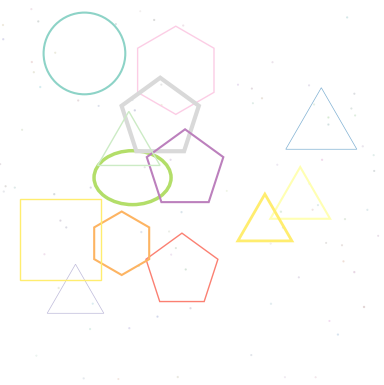[{"shape": "circle", "thickness": 1.5, "radius": 0.53, "center": [0.219, 0.861]}, {"shape": "triangle", "thickness": 1.5, "radius": 0.45, "center": [0.78, 0.477]}, {"shape": "triangle", "thickness": 0.5, "radius": 0.42, "center": [0.196, 0.229]}, {"shape": "pentagon", "thickness": 1, "radius": 0.49, "center": [0.473, 0.296]}, {"shape": "triangle", "thickness": 0.5, "radius": 0.53, "center": [0.835, 0.666]}, {"shape": "hexagon", "thickness": 1.5, "radius": 0.41, "center": [0.316, 0.368]}, {"shape": "oval", "thickness": 2.5, "radius": 0.5, "center": [0.344, 0.539]}, {"shape": "hexagon", "thickness": 1, "radius": 0.57, "center": [0.457, 0.817]}, {"shape": "pentagon", "thickness": 3, "radius": 0.53, "center": [0.416, 0.693]}, {"shape": "pentagon", "thickness": 1.5, "radius": 0.52, "center": [0.481, 0.56]}, {"shape": "triangle", "thickness": 1, "radius": 0.47, "center": [0.335, 0.617]}, {"shape": "triangle", "thickness": 2, "radius": 0.4, "center": [0.688, 0.415]}, {"shape": "square", "thickness": 1, "radius": 0.53, "center": [0.158, 0.378]}]